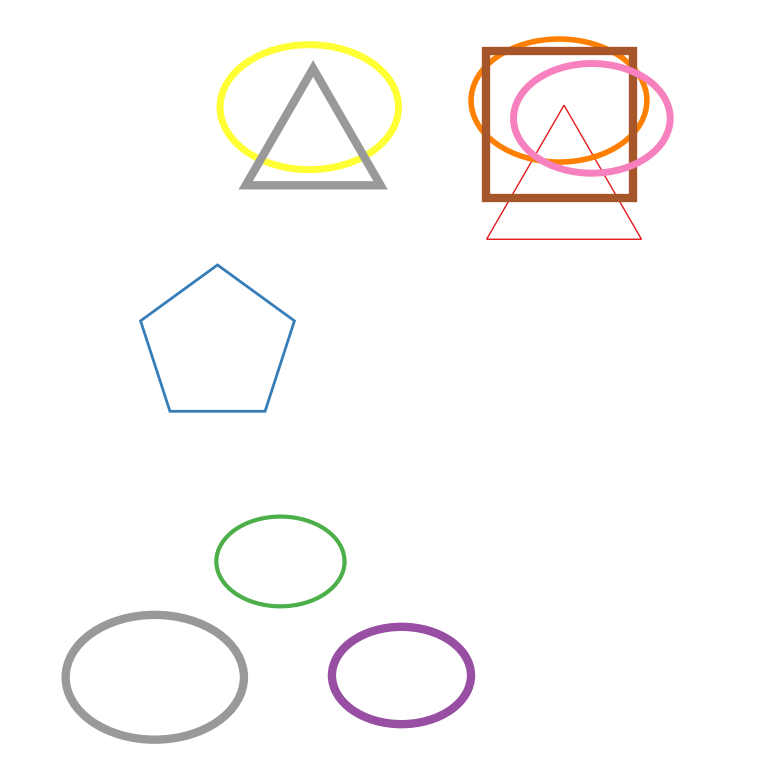[{"shape": "triangle", "thickness": 0.5, "radius": 0.58, "center": [0.733, 0.747]}, {"shape": "pentagon", "thickness": 1, "radius": 0.53, "center": [0.282, 0.551]}, {"shape": "oval", "thickness": 1.5, "radius": 0.42, "center": [0.364, 0.271]}, {"shape": "oval", "thickness": 3, "radius": 0.45, "center": [0.521, 0.123]}, {"shape": "oval", "thickness": 2, "radius": 0.57, "center": [0.726, 0.869]}, {"shape": "oval", "thickness": 2.5, "radius": 0.58, "center": [0.402, 0.861]}, {"shape": "square", "thickness": 3, "radius": 0.48, "center": [0.727, 0.839]}, {"shape": "oval", "thickness": 2.5, "radius": 0.51, "center": [0.769, 0.846]}, {"shape": "triangle", "thickness": 3, "radius": 0.51, "center": [0.407, 0.81]}, {"shape": "oval", "thickness": 3, "radius": 0.58, "center": [0.201, 0.12]}]